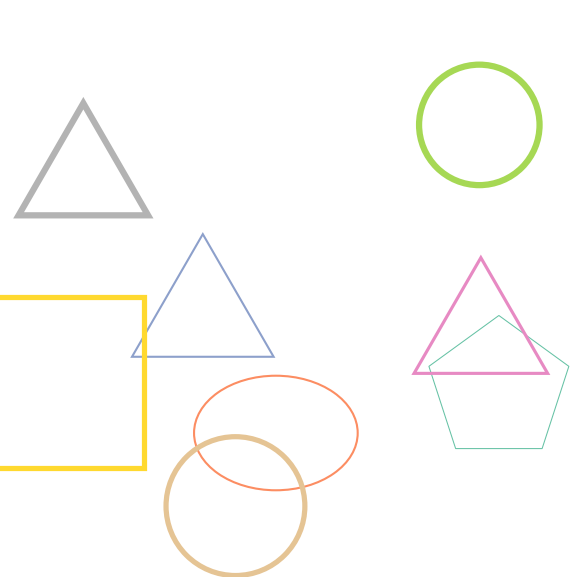[{"shape": "pentagon", "thickness": 0.5, "radius": 0.64, "center": [0.864, 0.325]}, {"shape": "oval", "thickness": 1, "radius": 0.71, "center": [0.478, 0.249]}, {"shape": "triangle", "thickness": 1, "radius": 0.71, "center": [0.351, 0.452]}, {"shape": "triangle", "thickness": 1.5, "radius": 0.67, "center": [0.833, 0.419]}, {"shape": "circle", "thickness": 3, "radius": 0.52, "center": [0.83, 0.783]}, {"shape": "square", "thickness": 2.5, "radius": 0.74, "center": [0.102, 0.337]}, {"shape": "circle", "thickness": 2.5, "radius": 0.6, "center": [0.408, 0.123]}, {"shape": "triangle", "thickness": 3, "radius": 0.65, "center": [0.144, 0.691]}]